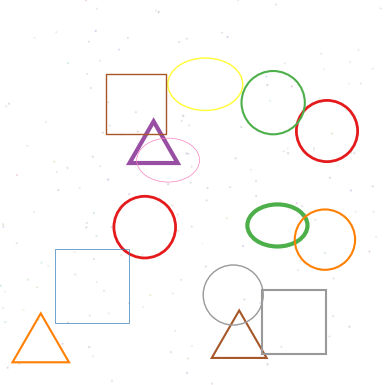[{"shape": "circle", "thickness": 2, "radius": 0.4, "center": [0.849, 0.66]}, {"shape": "circle", "thickness": 2, "radius": 0.4, "center": [0.376, 0.41]}, {"shape": "square", "thickness": 0.5, "radius": 0.48, "center": [0.239, 0.257]}, {"shape": "oval", "thickness": 3, "radius": 0.39, "center": [0.721, 0.414]}, {"shape": "circle", "thickness": 1.5, "radius": 0.41, "center": [0.71, 0.733]}, {"shape": "triangle", "thickness": 3, "radius": 0.36, "center": [0.399, 0.613]}, {"shape": "triangle", "thickness": 1.5, "radius": 0.42, "center": [0.106, 0.101]}, {"shape": "circle", "thickness": 1.5, "radius": 0.39, "center": [0.844, 0.378]}, {"shape": "oval", "thickness": 1, "radius": 0.49, "center": [0.533, 0.781]}, {"shape": "triangle", "thickness": 1.5, "radius": 0.41, "center": [0.621, 0.111]}, {"shape": "square", "thickness": 1, "radius": 0.39, "center": [0.354, 0.731]}, {"shape": "oval", "thickness": 0.5, "radius": 0.41, "center": [0.437, 0.584]}, {"shape": "square", "thickness": 1.5, "radius": 0.42, "center": [0.763, 0.164]}, {"shape": "circle", "thickness": 1, "radius": 0.39, "center": [0.606, 0.234]}]